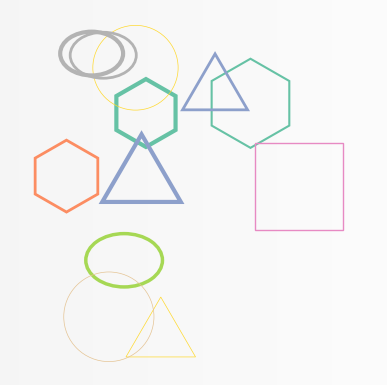[{"shape": "hexagon", "thickness": 3, "radius": 0.44, "center": [0.377, 0.706]}, {"shape": "hexagon", "thickness": 1.5, "radius": 0.58, "center": [0.646, 0.732]}, {"shape": "hexagon", "thickness": 2, "radius": 0.47, "center": [0.172, 0.543]}, {"shape": "triangle", "thickness": 2, "radius": 0.48, "center": [0.555, 0.763]}, {"shape": "triangle", "thickness": 3, "radius": 0.59, "center": [0.365, 0.534]}, {"shape": "square", "thickness": 1, "radius": 0.57, "center": [0.773, 0.516]}, {"shape": "oval", "thickness": 2.5, "radius": 0.49, "center": [0.32, 0.324]}, {"shape": "triangle", "thickness": 0.5, "radius": 0.52, "center": [0.415, 0.125]}, {"shape": "circle", "thickness": 0.5, "radius": 0.55, "center": [0.35, 0.824]}, {"shape": "circle", "thickness": 0.5, "radius": 0.58, "center": [0.281, 0.177]}, {"shape": "oval", "thickness": 3, "radius": 0.41, "center": [0.237, 0.861]}, {"shape": "oval", "thickness": 2, "radius": 0.43, "center": [0.266, 0.857]}]